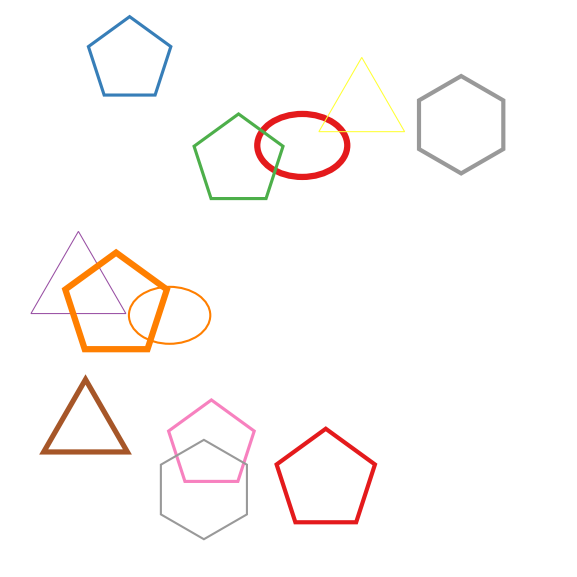[{"shape": "oval", "thickness": 3, "radius": 0.39, "center": [0.523, 0.747]}, {"shape": "pentagon", "thickness": 2, "radius": 0.45, "center": [0.564, 0.167]}, {"shape": "pentagon", "thickness": 1.5, "radius": 0.38, "center": [0.224, 0.895]}, {"shape": "pentagon", "thickness": 1.5, "radius": 0.4, "center": [0.413, 0.721]}, {"shape": "triangle", "thickness": 0.5, "radius": 0.47, "center": [0.136, 0.504]}, {"shape": "pentagon", "thickness": 3, "radius": 0.46, "center": [0.201, 0.469]}, {"shape": "oval", "thickness": 1, "radius": 0.35, "center": [0.294, 0.453]}, {"shape": "triangle", "thickness": 0.5, "radius": 0.43, "center": [0.626, 0.814]}, {"shape": "triangle", "thickness": 2.5, "radius": 0.42, "center": [0.148, 0.258]}, {"shape": "pentagon", "thickness": 1.5, "radius": 0.39, "center": [0.366, 0.229]}, {"shape": "hexagon", "thickness": 1, "radius": 0.43, "center": [0.353, 0.151]}, {"shape": "hexagon", "thickness": 2, "radius": 0.42, "center": [0.799, 0.783]}]